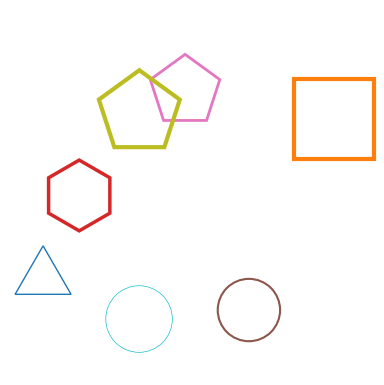[{"shape": "triangle", "thickness": 1, "radius": 0.42, "center": [0.112, 0.278]}, {"shape": "square", "thickness": 3, "radius": 0.52, "center": [0.867, 0.692]}, {"shape": "hexagon", "thickness": 2.5, "radius": 0.46, "center": [0.206, 0.492]}, {"shape": "circle", "thickness": 1.5, "radius": 0.4, "center": [0.647, 0.195]}, {"shape": "pentagon", "thickness": 2, "radius": 0.47, "center": [0.481, 0.764]}, {"shape": "pentagon", "thickness": 3, "radius": 0.55, "center": [0.362, 0.707]}, {"shape": "circle", "thickness": 0.5, "radius": 0.43, "center": [0.361, 0.171]}]